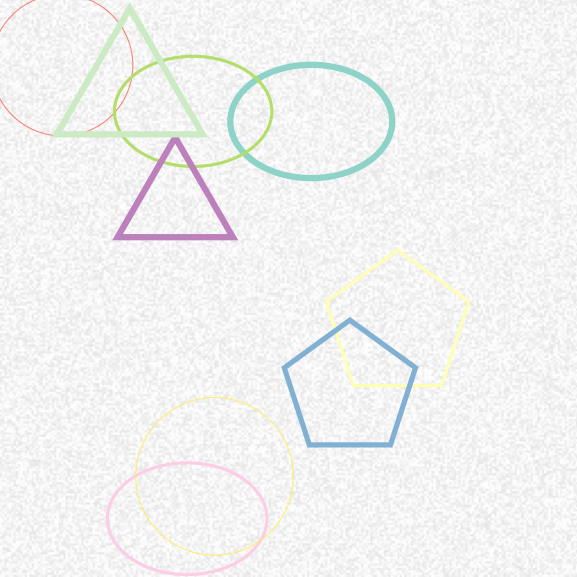[{"shape": "oval", "thickness": 3, "radius": 0.7, "center": [0.539, 0.789]}, {"shape": "pentagon", "thickness": 1.5, "radius": 0.65, "center": [0.688, 0.436]}, {"shape": "circle", "thickness": 0.5, "radius": 0.61, "center": [0.108, 0.886]}, {"shape": "pentagon", "thickness": 2.5, "radius": 0.6, "center": [0.606, 0.325]}, {"shape": "oval", "thickness": 1.5, "radius": 0.68, "center": [0.334, 0.806]}, {"shape": "oval", "thickness": 1.5, "radius": 0.69, "center": [0.324, 0.101]}, {"shape": "triangle", "thickness": 3, "radius": 0.58, "center": [0.303, 0.646]}, {"shape": "triangle", "thickness": 3, "radius": 0.73, "center": [0.225, 0.839]}, {"shape": "circle", "thickness": 0.5, "radius": 0.68, "center": [0.372, 0.174]}]